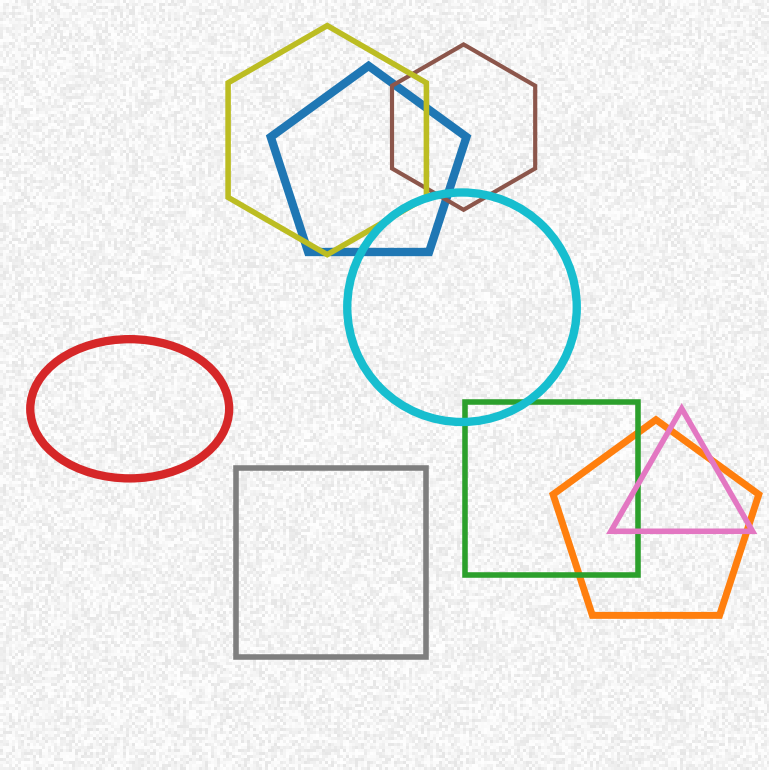[{"shape": "pentagon", "thickness": 3, "radius": 0.67, "center": [0.479, 0.781]}, {"shape": "pentagon", "thickness": 2.5, "radius": 0.7, "center": [0.852, 0.314]}, {"shape": "square", "thickness": 2, "radius": 0.56, "center": [0.716, 0.365]}, {"shape": "oval", "thickness": 3, "radius": 0.65, "center": [0.168, 0.469]}, {"shape": "hexagon", "thickness": 1.5, "radius": 0.54, "center": [0.602, 0.835]}, {"shape": "triangle", "thickness": 2, "radius": 0.53, "center": [0.885, 0.363]}, {"shape": "square", "thickness": 2, "radius": 0.62, "center": [0.43, 0.27]}, {"shape": "hexagon", "thickness": 2, "radius": 0.74, "center": [0.425, 0.818]}, {"shape": "circle", "thickness": 3, "radius": 0.75, "center": [0.6, 0.601]}]